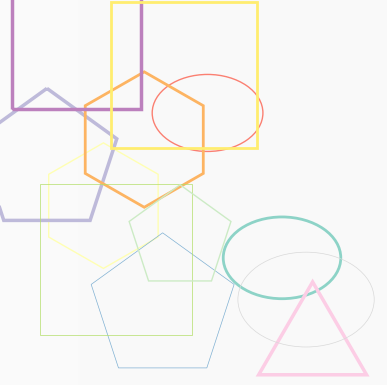[{"shape": "oval", "thickness": 2, "radius": 0.76, "center": [0.728, 0.33]}, {"shape": "hexagon", "thickness": 1, "radius": 0.82, "center": [0.267, 0.466]}, {"shape": "pentagon", "thickness": 2.5, "radius": 0.95, "center": [0.121, 0.581]}, {"shape": "oval", "thickness": 1, "radius": 0.71, "center": [0.536, 0.707]}, {"shape": "pentagon", "thickness": 0.5, "radius": 0.97, "center": [0.42, 0.201]}, {"shape": "hexagon", "thickness": 2, "radius": 0.88, "center": [0.372, 0.638]}, {"shape": "square", "thickness": 0.5, "radius": 0.98, "center": [0.299, 0.326]}, {"shape": "triangle", "thickness": 2.5, "radius": 0.8, "center": [0.807, 0.107]}, {"shape": "oval", "thickness": 0.5, "radius": 0.88, "center": [0.79, 0.222]}, {"shape": "square", "thickness": 2.5, "radius": 0.84, "center": [0.198, 0.884]}, {"shape": "pentagon", "thickness": 1, "radius": 0.69, "center": [0.465, 0.382]}, {"shape": "square", "thickness": 2, "radius": 0.94, "center": [0.474, 0.806]}]